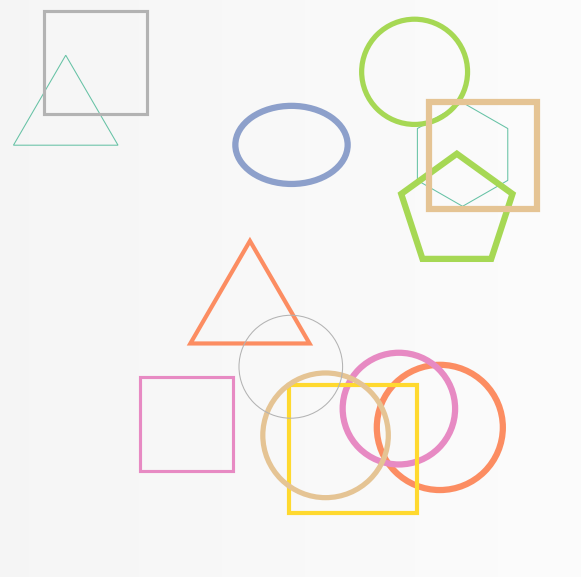[{"shape": "hexagon", "thickness": 0.5, "radius": 0.45, "center": [0.796, 0.732]}, {"shape": "triangle", "thickness": 0.5, "radius": 0.52, "center": [0.113, 0.8]}, {"shape": "triangle", "thickness": 2, "radius": 0.59, "center": [0.43, 0.464]}, {"shape": "circle", "thickness": 3, "radius": 0.54, "center": [0.757, 0.259]}, {"shape": "oval", "thickness": 3, "radius": 0.48, "center": [0.502, 0.748]}, {"shape": "circle", "thickness": 3, "radius": 0.48, "center": [0.686, 0.292]}, {"shape": "square", "thickness": 1.5, "radius": 0.4, "center": [0.321, 0.265]}, {"shape": "pentagon", "thickness": 3, "radius": 0.5, "center": [0.786, 0.632]}, {"shape": "circle", "thickness": 2.5, "radius": 0.46, "center": [0.713, 0.875]}, {"shape": "square", "thickness": 2, "radius": 0.55, "center": [0.607, 0.222]}, {"shape": "square", "thickness": 3, "radius": 0.46, "center": [0.83, 0.73]}, {"shape": "circle", "thickness": 2.5, "radius": 0.54, "center": [0.56, 0.245]}, {"shape": "circle", "thickness": 0.5, "radius": 0.45, "center": [0.5, 0.364]}, {"shape": "square", "thickness": 1.5, "radius": 0.44, "center": [0.164, 0.891]}]